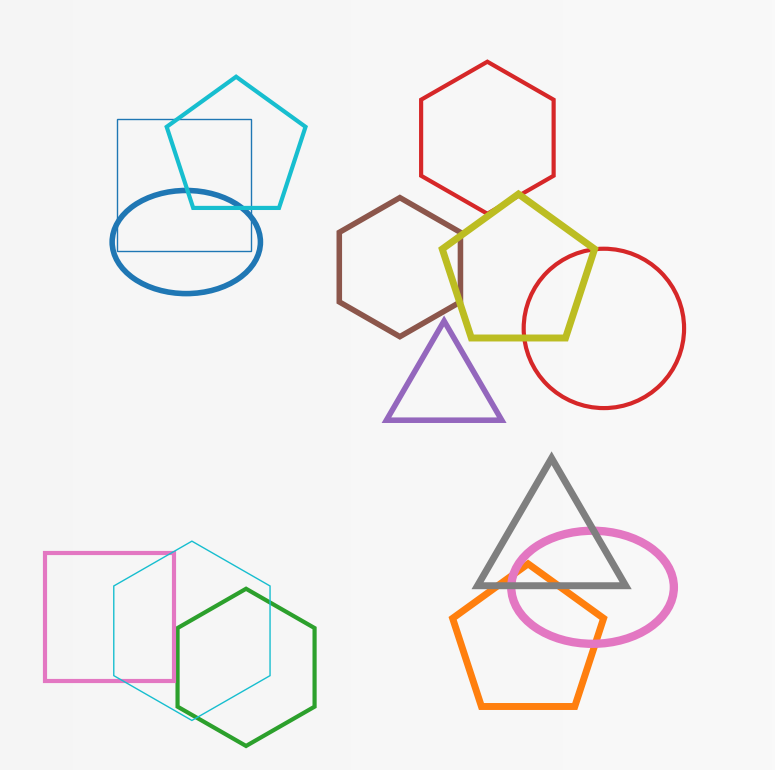[{"shape": "oval", "thickness": 2, "radius": 0.48, "center": [0.24, 0.686]}, {"shape": "square", "thickness": 0.5, "radius": 0.43, "center": [0.238, 0.76]}, {"shape": "pentagon", "thickness": 2.5, "radius": 0.51, "center": [0.681, 0.165]}, {"shape": "hexagon", "thickness": 1.5, "radius": 0.51, "center": [0.318, 0.133]}, {"shape": "hexagon", "thickness": 1.5, "radius": 0.49, "center": [0.629, 0.821]}, {"shape": "circle", "thickness": 1.5, "radius": 0.52, "center": [0.779, 0.573]}, {"shape": "triangle", "thickness": 2, "radius": 0.43, "center": [0.573, 0.497]}, {"shape": "hexagon", "thickness": 2, "radius": 0.45, "center": [0.516, 0.653]}, {"shape": "square", "thickness": 1.5, "radius": 0.42, "center": [0.141, 0.198]}, {"shape": "oval", "thickness": 3, "radius": 0.52, "center": [0.765, 0.237]}, {"shape": "triangle", "thickness": 2.5, "radius": 0.55, "center": [0.712, 0.294]}, {"shape": "pentagon", "thickness": 2.5, "radius": 0.52, "center": [0.669, 0.645]}, {"shape": "hexagon", "thickness": 0.5, "radius": 0.58, "center": [0.248, 0.181]}, {"shape": "pentagon", "thickness": 1.5, "radius": 0.47, "center": [0.305, 0.806]}]